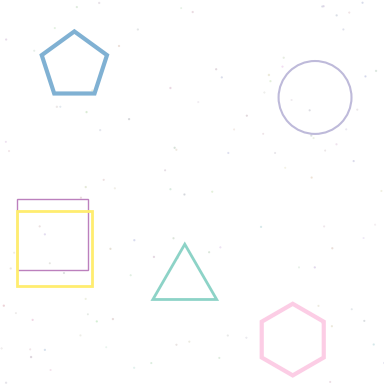[{"shape": "triangle", "thickness": 2, "radius": 0.48, "center": [0.48, 0.27]}, {"shape": "circle", "thickness": 1.5, "radius": 0.47, "center": [0.818, 0.747]}, {"shape": "pentagon", "thickness": 3, "radius": 0.45, "center": [0.193, 0.829]}, {"shape": "hexagon", "thickness": 3, "radius": 0.47, "center": [0.76, 0.118]}, {"shape": "square", "thickness": 1, "radius": 0.46, "center": [0.137, 0.39]}, {"shape": "square", "thickness": 2, "radius": 0.49, "center": [0.141, 0.355]}]